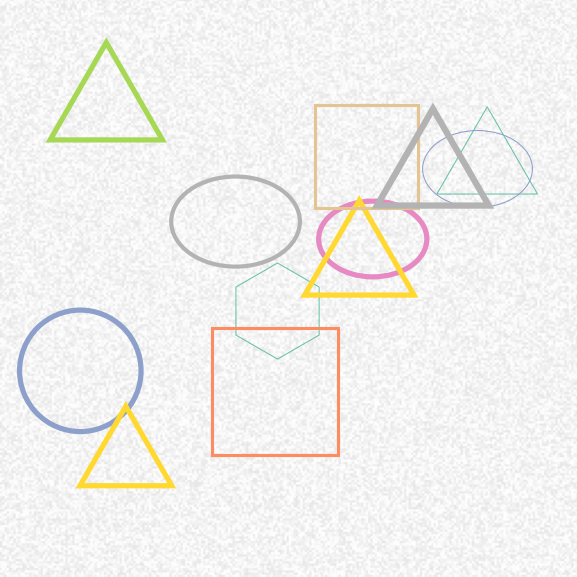[{"shape": "hexagon", "thickness": 0.5, "radius": 0.42, "center": [0.481, 0.461]}, {"shape": "triangle", "thickness": 0.5, "radius": 0.5, "center": [0.844, 0.713]}, {"shape": "square", "thickness": 1.5, "radius": 0.55, "center": [0.477, 0.321]}, {"shape": "oval", "thickness": 0.5, "radius": 0.48, "center": [0.827, 0.707]}, {"shape": "circle", "thickness": 2.5, "radius": 0.53, "center": [0.139, 0.357]}, {"shape": "oval", "thickness": 2.5, "radius": 0.47, "center": [0.645, 0.585]}, {"shape": "triangle", "thickness": 2.5, "radius": 0.56, "center": [0.184, 0.813]}, {"shape": "triangle", "thickness": 2.5, "radius": 0.46, "center": [0.218, 0.204]}, {"shape": "triangle", "thickness": 2.5, "radius": 0.55, "center": [0.622, 0.543]}, {"shape": "square", "thickness": 1.5, "radius": 0.45, "center": [0.634, 0.728]}, {"shape": "triangle", "thickness": 3, "radius": 0.56, "center": [0.75, 0.699]}, {"shape": "oval", "thickness": 2, "radius": 0.56, "center": [0.408, 0.615]}]